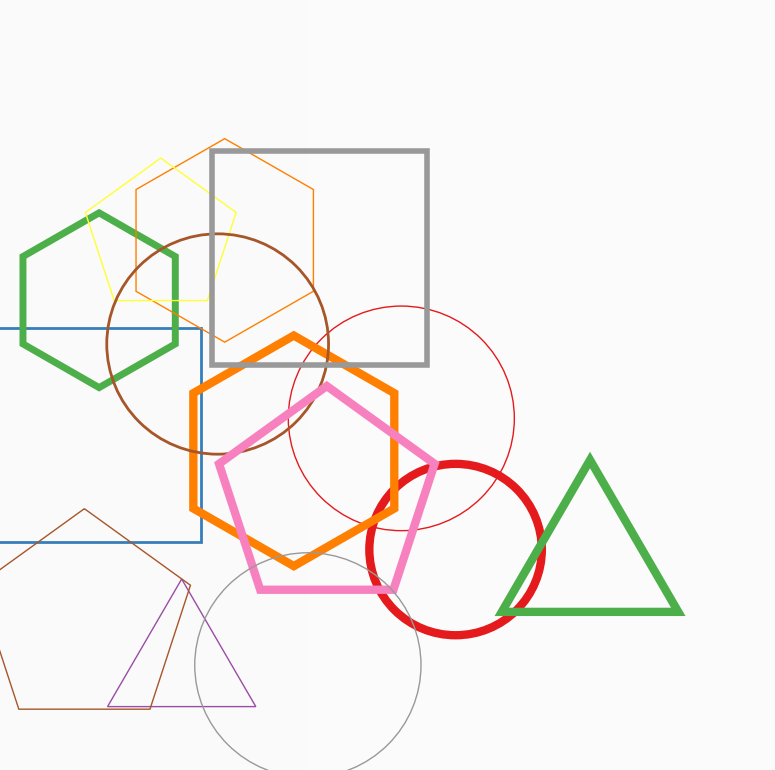[{"shape": "circle", "thickness": 3, "radius": 0.56, "center": [0.588, 0.286]}, {"shape": "circle", "thickness": 0.5, "radius": 0.73, "center": [0.518, 0.457]}, {"shape": "square", "thickness": 1, "radius": 0.7, "center": [0.121, 0.435]}, {"shape": "hexagon", "thickness": 2.5, "radius": 0.57, "center": [0.128, 0.61]}, {"shape": "triangle", "thickness": 3, "radius": 0.66, "center": [0.761, 0.271]}, {"shape": "triangle", "thickness": 0.5, "radius": 0.55, "center": [0.234, 0.138]}, {"shape": "hexagon", "thickness": 0.5, "radius": 0.66, "center": [0.29, 0.688]}, {"shape": "hexagon", "thickness": 3, "radius": 0.75, "center": [0.379, 0.415]}, {"shape": "pentagon", "thickness": 0.5, "radius": 0.51, "center": [0.207, 0.692]}, {"shape": "circle", "thickness": 1, "radius": 0.72, "center": [0.281, 0.553]}, {"shape": "pentagon", "thickness": 0.5, "radius": 0.72, "center": [0.109, 0.195]}, {"shape": "pentagon", "thickness": 3, "radius": 0.73, "center": [0.422, 0.352]}, {"shape": "square", "thickness": 2, "radius": 0.69, "center": [0.412, 0.665]}, {"shape": "circle", "thickness": 0.5, "radius": 0.73, "center": [0.397, 0.136]}]